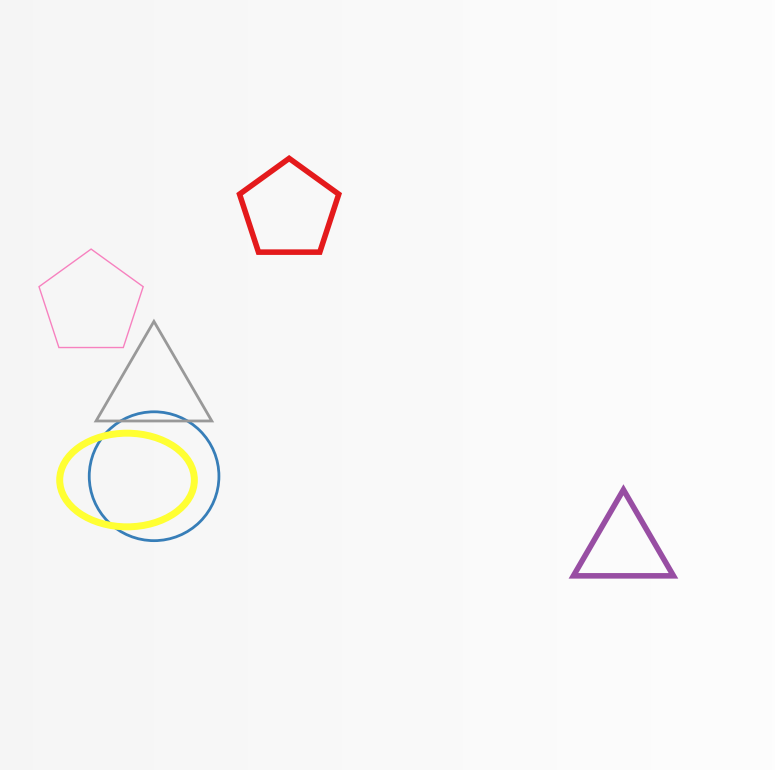[{"shape": "pentagon", "thickness": 2, "radius": 0.34, "center": [0.373, 0.727]}, {"shape": "circle", "thickness": 1, "radius": 0.42, "center": [0.199, 0.382]}, {"shape": "triangle", "thickness": 2, "radius": 0.37, "center": [0.804, 0.289]}, {"shape": "oval", "thickness": 2.5, "radius": 0.43, "center": [0.164, 0.377]}, {"shape": "pentagon", "thickness": 0.5, "radius": 0.35, "center": [0.118, 0.606]}, {"shape": "triangle", "thickness": 1, "radius": 0.43, "center": [0.199, 0.496]}]